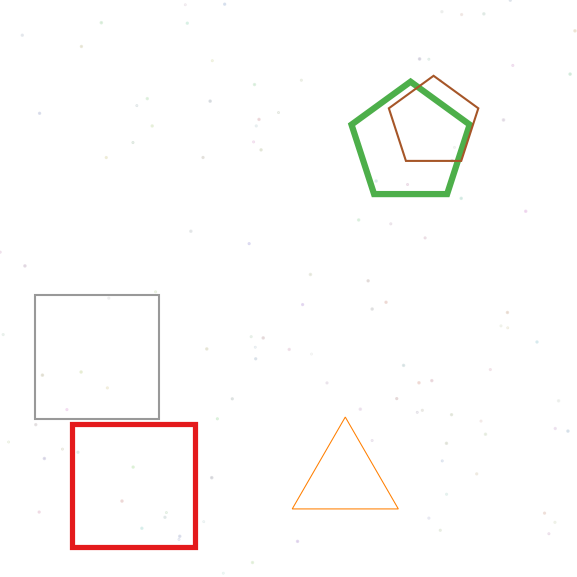[{"shape": "square", "thickness": 2.5, "radius": 0.53, "center": [0.231, 0.159]}, {"shape": "pentagon", "thickness": 3, "radius": 0.54, "center": [0.711, 0.75]}, {"shape": "triangle", "thickness": 0.5, "radius": 0.53, "center": [0.598, 0.171]}, {"shape": "pentagon", "thickness": 1, "radius": 0.41, "center": [0.751, 0.786]}, {"shape": "square", "thickness": 1, "radius": 0.54, "center": [0.167, 0.381]}]